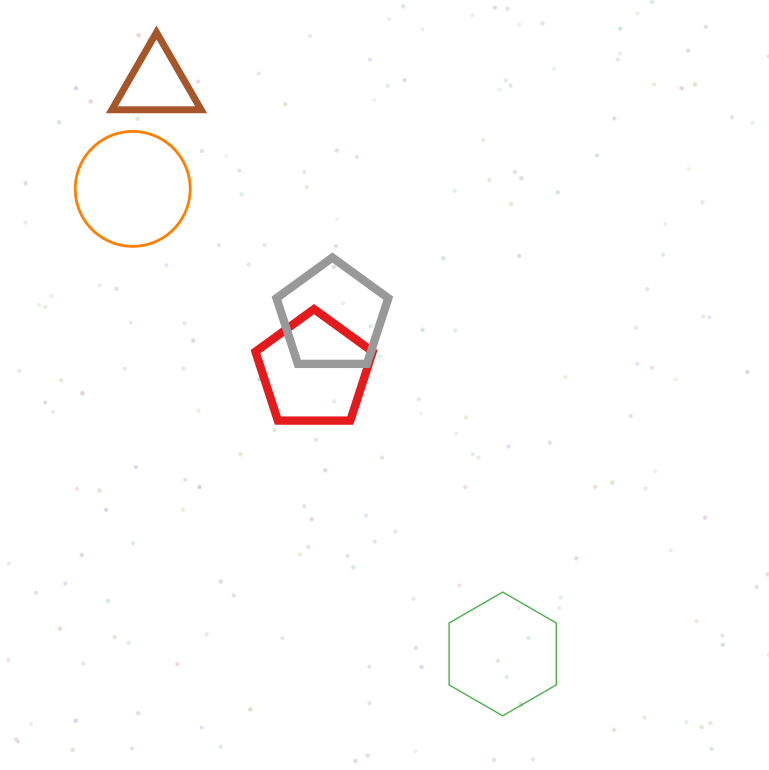[{"shape": "pentagon", "thickness": 3, "radius": 0.4, "center": [0.408, 0.519]}, {"shape": "hexagon", "thickness": 0.5, "radius": 0.4, "center": [0.653, 0.151]}, {"shape": "circle", "thickness": 1, "radius": 0.37, "center": [0.172, 0.755]}, {"shape": "triangle", "thickness": 2.5, "radius": 0.33, "center": [0.203, 0.891]}, {"shape": "pentagon", "thickness": 3, "radius": 0.38, "center": [0.432, 0.589]}]